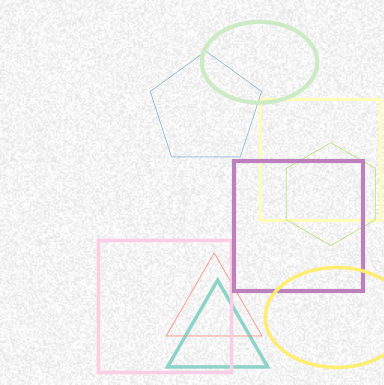[{"shape": "triangle", "thickness": 2.5, "radius": 0.75, "center": [0.565, 0.122]}, {"shape": "square", "thickness": 2, "radius": 0.78, "center": [0.832, 0.586]}, {"shape": "triangle", "thickness": 0.5, "radius": 0.72, "center": [0.556, 0.199]}, {"shape": "pentagon", "thickness": 0.5, "radius": 0.76, "center": [0.535, 0.715]}, {"shape": "hexagon", "thickness": 0.5, "radius": 0.67, "center": [0.859, 0.496]}, {"shape": "square", "thickness": 2.5, "radius": 0.86, "center": [0.427, 0.205]}, {"shape": "square", "thickness": 3, "radius": 0.84, "center": [0.776, 0.413]}, {"shape": "oval", "thickness": 3, "radius": 0.75, "center": [0.674, 0.838]}, {"shape": "oval", "thickness": 2.5, "radius": 0.93, "center": [0.875, 0.175]}]